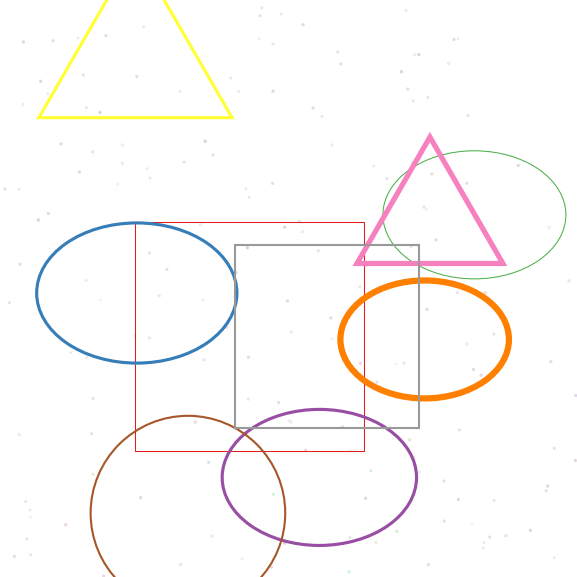[{"shape": "square", "thickness": 0.5, "radius": 0.99, "center": [0.432, 0.417]}, {"shape": "oval", "thickness": 1.5, "radius": 0.87, "center": [0.237, 0.492]}, {"shape": "oval", "thickness": 0.5, "radius": 0.79, "center": [0.821, 0.627]}, {"shape": "oval", "thickness": 1.5, "radius": 0.84, "center": [0.553, 0.172]}, {"shape": "oval", "thickness": 3, "radius": 0.73, "center": [0.735, 0.411]}, {"shape": "triangle", "thickness": 1.5, "radius": 0.97, "center": [0.235, 0.892]}, {"shape": "circle", "thickness": 1, "radius": 0.84, "center": [0.325, 0.111]}, {"shape": "triangle", "thickness": 2.5, "radius": 0.73, "center": [0.744, 0.616]}, {"shape": "square", "thickness": 1, "radius": 0.79, "center": [0.566, 0.416]}]